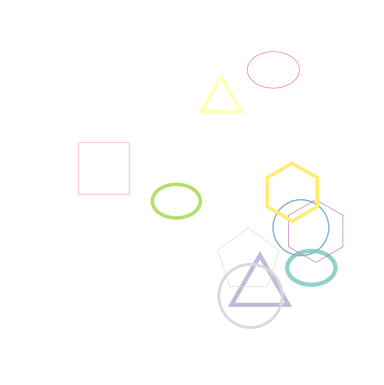[{"shape": "oval", "thickness": 3, "radius": 0.31, "center": [0.809, 0.304]}, {"shape": "triangle", "thickness": 2.5, "radius": 0.3, "center": [0.575, 0.74]}, {"shape": "triangle", "thickness": 3, "radius": 0.43, "center": [0.675, 0.251]}, {"shape": "oval", "thickness": 0.5, "radius": 0.34, "center": [0.71, 0.818]}, {"shape": "circle", "thickness": 1, "radius": 0.36, "center": [0.782, 0.409]}, {"shape": "oval", "thickness": 2.5, "radius": 0.31, "center": [0.458, 0.478]}, {"shape": "square", "thickness": 1, "radius": 0.33, "center": [0.269, 0.563]}, {"shape": "circle", "thickness": 2, "radius": 0.41, "center": [0.651, 0.231]}, {"shape": "hexagon", "thickness": 0.5, "radius": 0.41, "center": [0.82, 0.4]}, {"shape": "pentagon", "thickness": 0.5, "radius": 0.42, "center": [0.645, 0.324]}, {"shape": "hexagon", "thickness": 2.5, "radius": 0.38, "center": [0.759, 0.501]}]